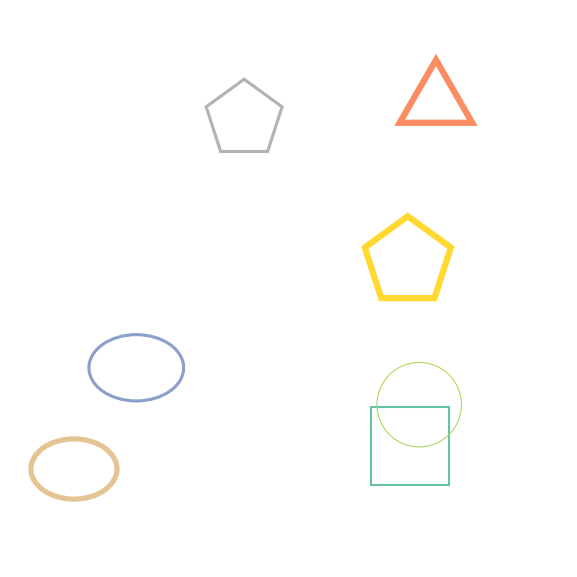[{"shape": "square", "thickness": 1, "radius": 0.34, "center": [0.711, 0.227]}, {"shape": "triangle", "thickness": 3, "radius": 0.36, "center": [0.755, 0.823]}, {"shape": "oval", "thickness": 1.5, "radius": 0.41, "center": [0.236, 0.362]}, {"shape": "circle", "thickness": 0.5, "radius": 0.37, "center": [0.726, 0.298]}, {"shape": "pentagon", "thickness": 3, "radius": 0.39, "center": [0.706, 0.546]}, {"shape": "oval", "thickness": 2.5, "radius": 0.37, "center": [0.128, 0.187]}, {"shape": "pentagon", "thickness": 1.5, "radius": 0.35, "center": [0.423, 0.793]}]